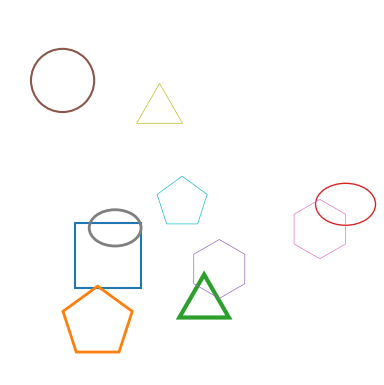[{"shape": "square", "thickness": 1.5, "radius": 0.42, "center": [0.281, 0.337]}, {"shape": "pentagon", "thickness": 2, "radius": 0.47, "center": [0.254, 0.162]}, {"shape": "triangle", "thickness": 3, "radius": 0.37, "center": [0.53, 0.212]}, {"shape": "oval", "thickness": 1, "radius": 0.39, "center": [0.897, 0.469]}, {"shape": "hexagon", "thickness": 0.5, "radius": 0.38, "center": [0.57, 0.301]}, {"shape": "circle", "thickness": 1.5, "radius": 0.41, "center": [0.163, 0.791]}, {"shape": "hexagon", "thickness": 0.5, "radius": 0.39, "center": [0.831, 0.405]}, {"shape": "oval", "thickness": 2, "radius": 0.34, "center": [0.299, 0.408]}, {"shape": "triangle", "thickness": 0.5, "radius": 0.34, "center": [0.414, 0.714]}, {"shape": "pentagon", "thickness": 0.5, "radius": 0.34, "center": [0.473, 0.474]}]